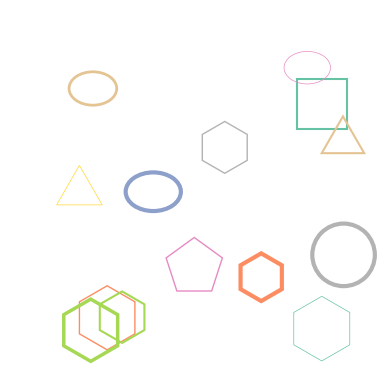[{"shape": "hexagon", "thickness": 0.5, "radius": 0.42, "center": [0.836, 0.146]}, {"shape": "square", "thickness": 1.5, "radius": 0.33, "center": [0.836, 0.729]}, {"shape": "hexagon", "thickness": 1, "radius": 0.42, "center": [0.278, 0.175]}, {"shape": "hexagon", "thickness": 3, "radius": 0.31, "center": [0.678, 0.28]}, {"shape": "oval", "thickness": 3, "radius": 0.36, "center": [0.398, 0.502]}, {"shape": "pentagon", "thickness": 1, "radius": 0.38, "center": [0.505, 0.306]}, {"shape": "oval", "thickness": 0.5, "radius": 0.3, "center": [0.798, 0.824]}, {"shape": "hexagon", "thickness": 2.5, "radius": 0.4, "center": [0.236, 0.142]}, {"shape": "hexagon", "thickness": 1.5, "radius": 0.33, "center": [0.317, 0.176]}, {"shape": "triangle", "thickness": 0.5, "radius": 0.34, "center": [0.206, 0.502]}, {"shape": "triangle", "thickness": 1.5, "radius": 0.32, "center": [0.891, 0.634]}, {"shape": "oval", "thickness": 2, "radius": 0.31, "center": [0.241, 0.77]}, {"shape": "hexagon", "thickness": 1, "radius": 0.34, "center": [0.584, 0.617]}, {"shape": "circle", "thickness": 3, "radius": 0.41, "center": [0.892, 0.338]}]